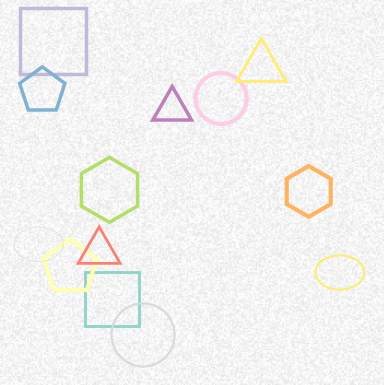[{"shape": "square", "thickness": 2, "radius": 0.35, "center": [0.291, 0.224]}, {"shape": "pentagon", "thickness": 3, "radius": 0.37, "center": [0.183, 0.306]}, {"shape": "square", "thickness": 2.5, "radius": 0.43, "center": [0.138, 0.894]}, {"shape": "triangle", "thickness": 2, "radius": 0.32, "center": [0.258, 0.348]}, {"shape": "pentagon", "thickness": 2.5, "radius": 0.31, "center": [0.11, 0.764]}, {"shape": "hexagon", "thickness": 3, "radius": 0.33, "center": [0.802, 0.503]}, {"shape": "hexagon", "thickness": 2.5, "radius": 0.42, "center": [0.284, 0.507]}, {"shape": "circle", "thickness": 3, "radius": 0.33, "center": [0.574, 0.744]}, {"shape": "circle", "thickness": 1.5, "radius": 0.41, "center": [0.372, 0.13]}, {"shape": "triangle", "thickness": 2.5, "radius": 0.29, "center": [0.447, 0.717]}, {"shape": "oval", "thickness": 0.5, "radius": 0.32, "center": [0.1, 0.366]}, {"shape": "oval", "thickness": 1.5, "radius": 0.32, "center": [0.883, 0.292]}, {"shape": "triangle", "thickness": 2, "radius": 0.37, "center": [0.679, 0.826]}]